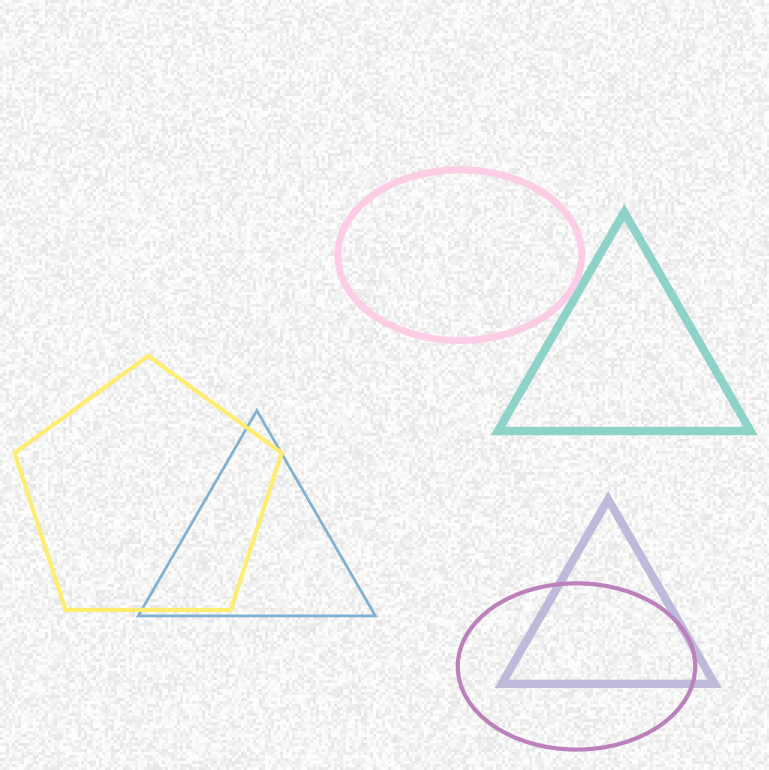[{"shape": "triangle", "thickness": 3, "radius": 0.95, "center": [0.811, 0.535]}, {"shape": "triangle", "thickness": 3, "radius": 0.8, "center": [0.79, 0.192]}, {"shape": "triangle", "thickness": 1, "radius": 0.89, "center": [0.334, 0.289]}, {"shape": "oval", "thickness": 2.5, "radius": 0.79, "center": [0.597, 0.669]}, {"shape": "oval", "thickness": 1.5, "radius": 0.77, "center": [0.749, 0.134]}, {"shape": "pentagon", "thickness": 1.5, "radius": 0.91, "center": [0.192, 0.355]}]